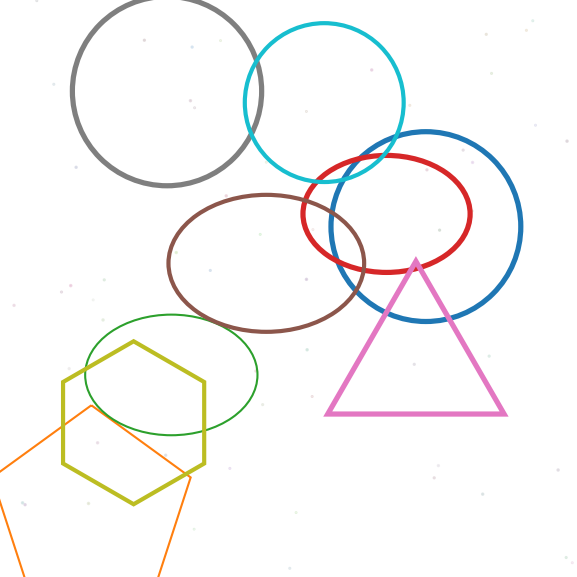[{"shape": "circle", "thickness": 2.5, "radius": 0.82, "center": [0.737, 0.607]}, {"shape": "pentagon", "thickness": 1, "radius": 0.9, "center": [0.158, 0.117]}, {"shape": "oval", "thickness": 1, "radius": 0.75, "center": [0.297, 0.35]}, {"shape": "oval", "thickness": 2.5, "radius": 0.72, "center": [0.669, 0.629]}, {"shape": "oval", "thickness": 2, "radius": 0.85, "center": [0.461, 0.543]}, {"shape": "triangle", "thickness": 2.5, "radius": 0.88, "center": [0.72, 0.37]}, {"shape": "circle", "thickness": 2.5, "radius": 0.82, "center": [0.289, 0.841]}, {"shape": "hexagon", "thickness": 2, "radius": 0.71, "center": [0.231, 0.267]}, {"shape": "circle", "thickness": 2, "radius": 0.69, "center": [0.561, 0.821]}]